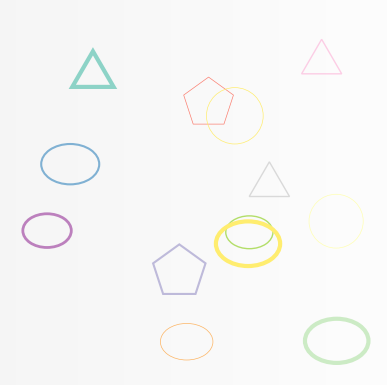[{"shape": "triangle", "thickness": 3, "radius": 0.31, "center": [0.24, 0.805]}, {"shape": "circle", "thickness": 0.5, "radius": 0.35, "center": [0.867, 0.425]}, {"shape": "pentagon", "thickness": 1.5, "radius": 0.36, "center": [0.463, 0.294]}, {"shape": "pentagon", "thickness": 0.5, "radius": 0.34, "center": [0.538, 0.732]}, {"shape": "oval", "thickness": 1.5, "radius": 0.37, "center": [0.181, 0.574]}, {"shape": "oval", "thickness": 0.5, "radius": 0.34, "center": [0.482, 0.112]}, {"shape": "oval", "thickness": 1, "radius": 0.3, "center": [0.643, 0.397]}, {"shape": "triangle", "thickness": 1, "radius": 0.3, "center": [0.83, 0.838]}, {"shape": "triangle", "thickness": 1, "radius": 0.3, "center": [0.695, 0.52]}, {"shape": "oval", "thickness": 2, "radius": 0.31, "center": [0.121, 0.401]}, {"shape": "oval", "thickness": 3, "radius": 0.41, "center": [0.869, 0.115]}, {"shape": "oval", "thickness": 3, "radius": 0.41, "center": [0.64, 0.367]}, {"shape": "circle", "thickness": 0.5, "radius": 0.37, "center": [0.606, 0.699]}]